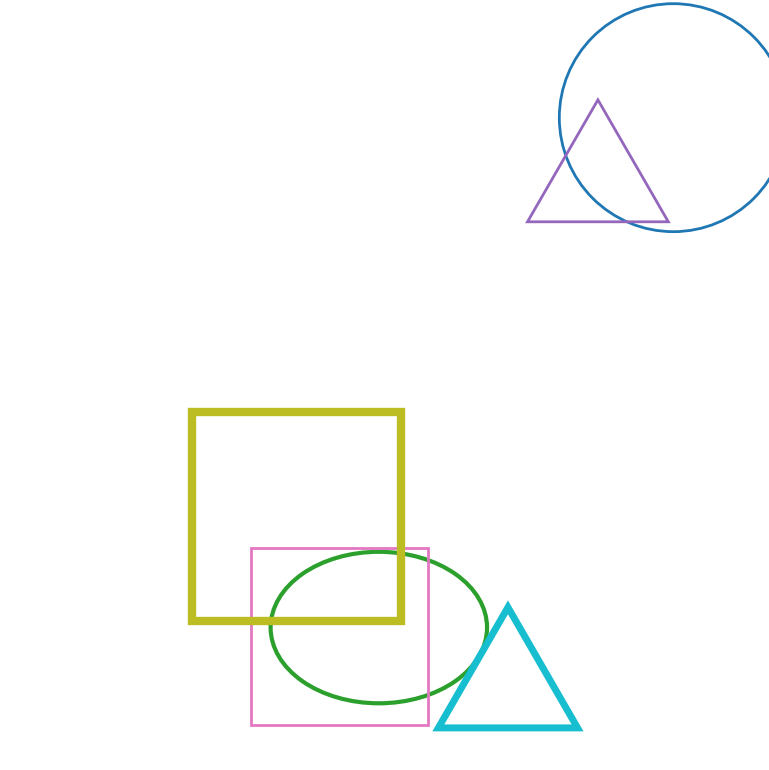[{"shape": "circle", "thickness": 1, "radius": 0.74, "center": [0.874, 0.847]}, {"shape": "oval", "thickness": 1.5, "radius": 0.7, "center": [0.492, 0.185]}, {"shape": "triangle", "thickness": 1, "radius": 0.53, "center": [0.777, 0.765]}, {"shape": "square", "thickness": 1, "radius": 0.58, "center": [0.441, 0.173]}, {"shape": "square", "thickness": 3, "radius": 0.68, "center": [0.385, 0.329]}, {"shape": "triangle", "thickness": 2.5, "radius": 0.52, "center": [0.66, 0.107]}]